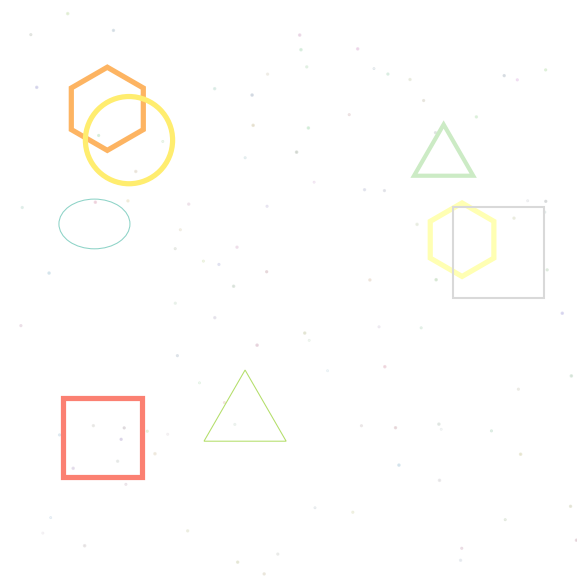[{"shape": "oval", "thickness": 0.5, "radius": 0.31, "center": [0.164, 0.611]}, {"shape": "hexagon", "thickness": 2.5, "radius": 0.32, "center": [0.8, 0.584]}, {"shape": "square", "thickness": 2.5, "radius": 0.34, "center": [0.178, 0.241]}, {"shape": "hexagon", "thickness": 2.5, "radius": 0.36, "center": [0.186, 0.811]}, {"shape": "triangle", "thickness": 0.5, "radius": 0.41, "center": [0.424, 0.276]}, {"shape": "square", "thickness": 1, "radius": 0.39, "center": [0.863, 0.562]}, {"shape": "triangle", "thickness": 2, "radius": 0.3, "center": [0.768, 0.724]}, {"shape": "circle", "thickness": 2.5, "radius": 0.38, "center": [0.223, 0.756]}]